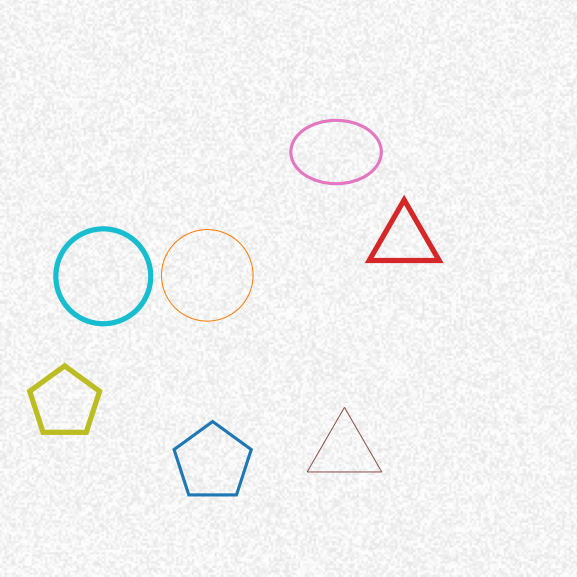[{"shape": "pentagon", "thickness": 1.5, "radius": 0.35, "center": [0.368, 0.199]}, {"shape": "circle", "thickness": 0.5, "radius": 0.4, "center": [0.359, 0.522]}, {"shape": "triangle", "thickness": 2.5, "radius": 0.35, "center": [0.7, 0.583]}, {"shape": "triangle", "thickness": 0.5, "radius": 0.37, "center": [0.596, 0.219]}, {"shape": "oval", "thickness": 1.5, "radius": 0.39, "center": [0.582, 0.736]}, {"shape": "pentagon", "thickness": 2.5, "radius": 0.32, "center": [0.112, 0.302]}, {"shape": "circle", "thickness": 2.5, "radius": 0.41, "center": [0.179, 0.521]}]